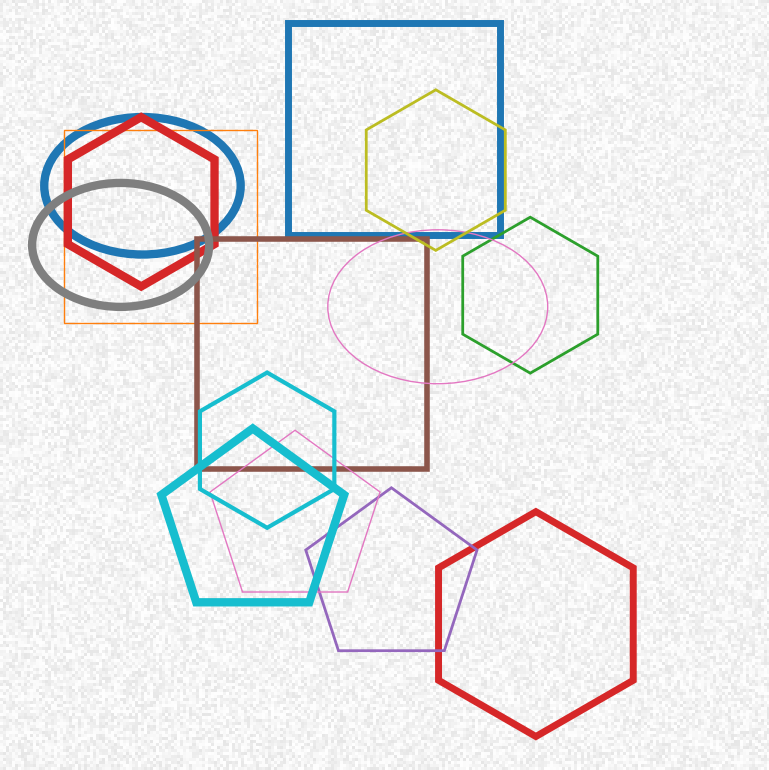[{"shape": "oval", "thickness": 3, "radius": 0.64, "center": [0.185, 0.759]}, {"shape": "square", "thickness": 2.5, "radius": 0.69, "center": [0.512, 0.832]}, {"shape": "square", "thickness": 0.5, "radius": 0.63, "center": [0.208, 0.706]}, {"shape": "hexagon", "thickness": 1, "radius": 0.51, "center": [0.689, 0.617]}, {"shape": "hexagon", "thickness": 2.5, "radius": 0.73, "center": [0.696, 0.189]}, {"shape": "hexagon", "thickness": 3, "radius": 0.55, "center": [0.183, 0.738]}, {"shape": "pentagon", "thickness": 1, "radius": 0.58, "center": [0.508, 0.25]}, {"shape": "square", "thickness": 2, "radius": 0.75, "center": [0.405, 0.541]}, {"shape": "oval", "thickness": 0.5, "radius": 0.71, "center": [0.569, 0.602]}, {"shape": "pentagon", "thickness": 0.5, "radius": 0.58, "center": [0.383, 0.325]}, {"shape": "oval", "thickness": 3, "radius": 0.57, "center": [0.157, 0.682]}, {"shape": "hexagon", "thickness": 1, "radius": 0.52, "center": [0.566, 0.779]}, {"shape": "pentagon", "thickness": 3, "radius": 0.62, "center": [0.328, 0.319]}, {"shape": "hexagon", "thickness": 1.5, "radius": 0.5, "center": [0.347, 0.415]}]